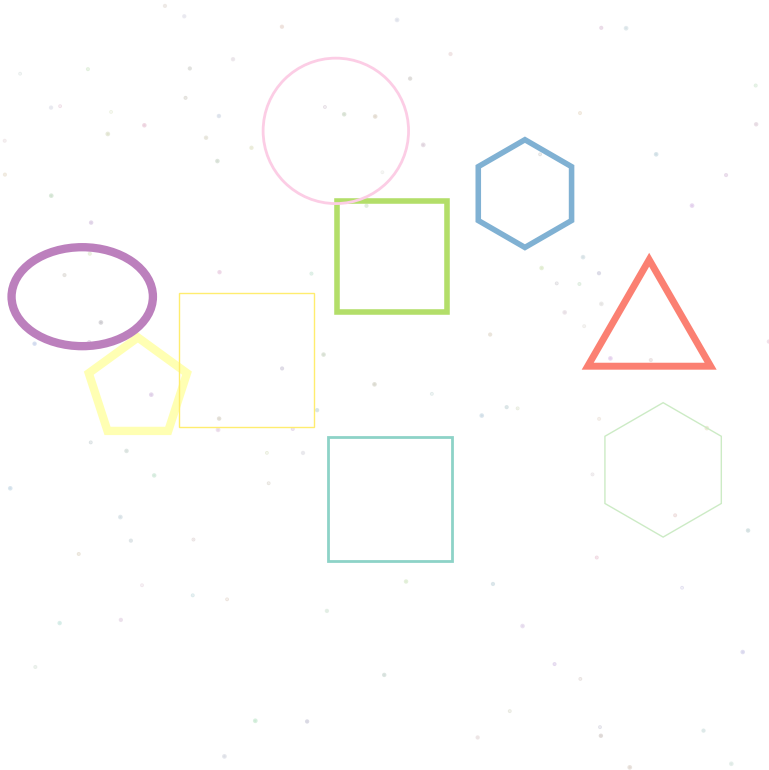[{"shape": "square", "thickness": 1, "radius": 0.4, "center": [0.507, 0.352]}, {"shape": "pentagon", "thickness": 3, "radius": 0.34, "center": [0.179, 0.495]}, {"shape": "triangle", "thickness": 2.5, "radius": 0.46, "center": [0.843, 0.57]}, {"shape": "hexagon", "thickness": 2, "radius": 0.35, "center": [0.682, 0.749]}, {"shape": "square", "thickness": 2, "radius": 0.36, "center": [0.509, 0.667]}, {"shape": "circle", "thickness": 1, "radius": 0.47, "center": [0.436, 0.83]}, {"shape": "oval", "thickness": 3, "radius": 0.46, "center": [0.107, 0.615]}, {"shape": "hexagon", "thickness": 0.5, "radius": 0.44, "center": [0.861, 0.39]}, {"shape": "square", "thickness": 0.5, "radius": 0.44, "center": [0.32, 0.532]}]